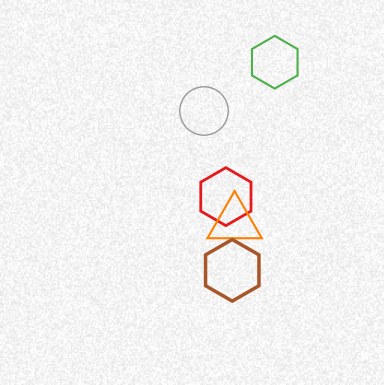[{"shape": "hexagon", "thickness": 2, "radius": 0.38, "center": [0.587, 0.489]}, {"shape": "hexagon", "thickness": 1.5, "radius": 0.34, "center": [0.714, 0.838]}, {"shape": "triangle", "thickness": 1.5, "radius": 0.41, "center": [0.609, 0.422]}, {"shape": "hexagon", "thickness": 2.5, "radius": 0.4, "center": [0.603, 0.298]}, {"shape": "circle", "thickness": 1, "radius": 0.31, "center": [0.53, 0.712]}]